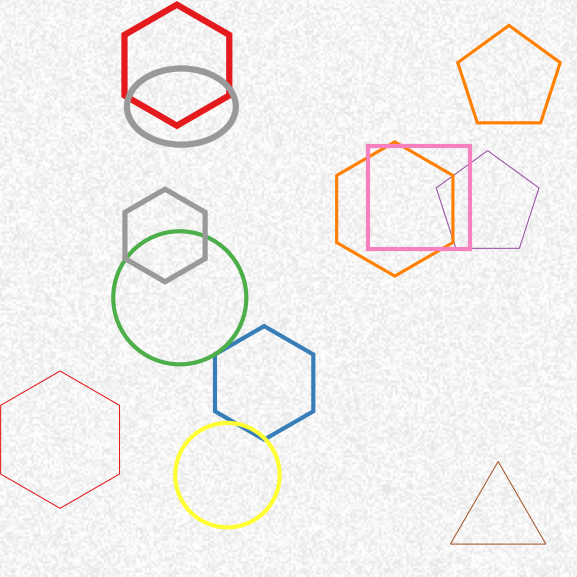[{"shape": "hexagon", "thickness": 3, "radius": 0.52, "center": [0.306, 0.886]}, {"shape": "hexagon", "thickness": 0.5, "radius": 0.59, "center": [0.104, 0.238]}, {"shape": "hexagon", "thickness": 2, "radius": 0.49, "center": [0.457, 0.336]}, {"shape": "circle", "thickness": 2, "radius": 0.58, "center": [0.311, 0.483]}, {"shape": "pentagon", "thickness": 0.5, "radius": 0.47, "center": [0.844, 0.645]}, {"shape": "hexagon", "thickness": 1.5, "radius": 0.58, "center": [0.684, 0.637]}, {"shape": "pentagon", "thickness": 1.5, "radius": 0.47, "center": [0.881, 0.862]}, {"shape": "circle", "thickness": 2, "radius": 0.45, "center": [0.394, 0.176]}, {"shape": "triangle", "thickness": 0.5, "radius": 0.48, "center": [0.863, 0.105]}, {"shape": "square", "thickness": 2, "radius": 0.44, "center": [0.726, 0.657]}, {"shape": "oval", "thickness": 3, "radius": 0.47, "center": [0.314, 0.815]}, {"shape": "hexagon", "thickness": 2.5, "radius": 0.4, "center": [0.286, 0.591]}]